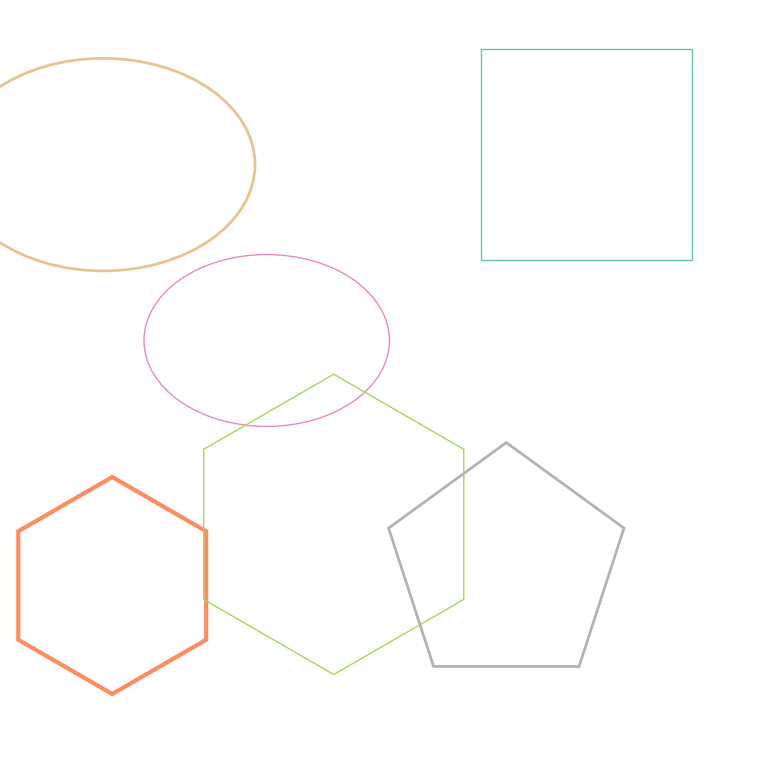[{"shape": "square", "thickness": 0.5, "radius": 0.69, "center": [0.762, 0.799]}, {"shape": "hexagon", "thickness": 1.5, "radius": 0.7, "center": [0.146, 0.24]}, {"shape": "oval", "thickness": 0.5, "radius": 0.8, "center": [0.346, 0.558]}, {"shape": "hexagon", "thickness": 0.5, "radius": 0.98, "center": [0.433, 0.319]}, {"shape": "oval", "thickness": 1, "radius": 0.99, "center": [0.134, 0.786]}, {"shape": "pentagon", "thickness": 1, "radius": 0.8, "center": [0.658, 0.264]}]